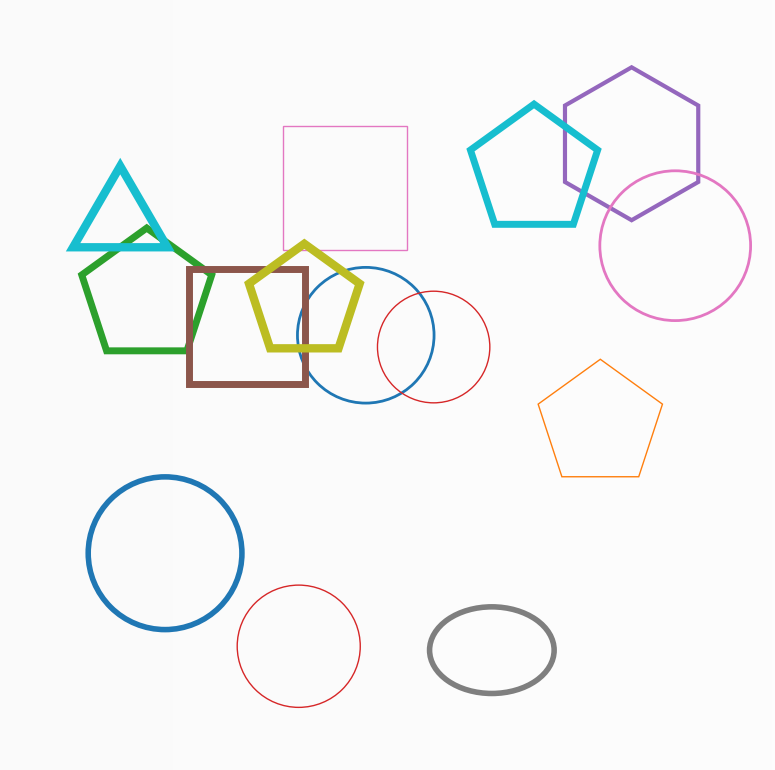[{"shape": "circle", "thickness": 1, "radius": 0.44, "center": [0.472, 0.565]}, {"shape": "circle", "thickness": 2, "radius": 0.5, "center": [0.213, 0.282]}, {"shape": "pentagon", "thickness": 0.5, "radius": 0.42, "center": [0.775, 0.449]}, {"shape": "pentagon", "thickness": 2.5, "radius": 0.44, "center": [0.189, 0.616]}, {"shape": "circle", "thickness": 0.5, "radius": 0.4, "center": [0.385, 0.161]}, {"shape": "circle", "thickness": 0.5, "radius": 0.36, "center": [0.56, 0.549]}, {"shape": "hexagon", "thickness": 1.5, "radius": 0.5, "center": [0.815, 0.813]}, {"shape": "square", "thickness": 2.5, "radius": 0.37, "center": [0.319, 0.576]}, {"shape": "circle", "thickness": 1, "radius": 0.49, "center": [0.871, 0.681]}, {"shape": "square", "thickness": 0.5, "radius": 0.4, "center": [0.445, 0.756]}, {"shape": "oval", "thickness": 2, "radius": 0.4, "center": [0.635, 0.156]}, {"shape": "pentagon", "thickness": 3, "radius": 0.38, "center": [0.393, 0.608]}, {"shape": "pentagon", "thickness": 2.5, "radius": 0.43, "center": [0.689, 0.778]}, {"shape": "triangle", "thickness": 3, "radius": 0.35, "center": [0.155, 0.714]}]